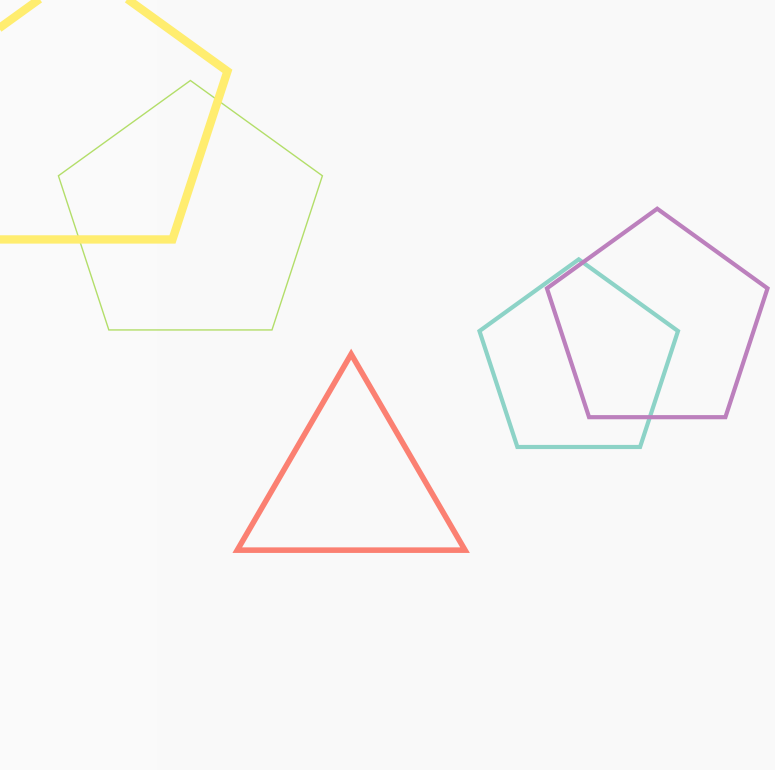[{"shape": "pentagon", "thickness": 1.5, "radius": 0.67, "center": [0.747, 0.528]}, {"shape": "triangle", "thickness": 2, "radius": 0.85, "center": [0.453, 0.37]}, {"shape": "pentagon", "thickness": 0.5, "radius": 0.9, "center": [0.246, 0.716]}, {"shape": "pentagon", "thickness": 1.5, "radius": 0.75, "center": [0.848, 0.579]}, {"shape": "pentagon", "thickness": 3, "radius": 0.98, "center": [0.108, 0.847]}]